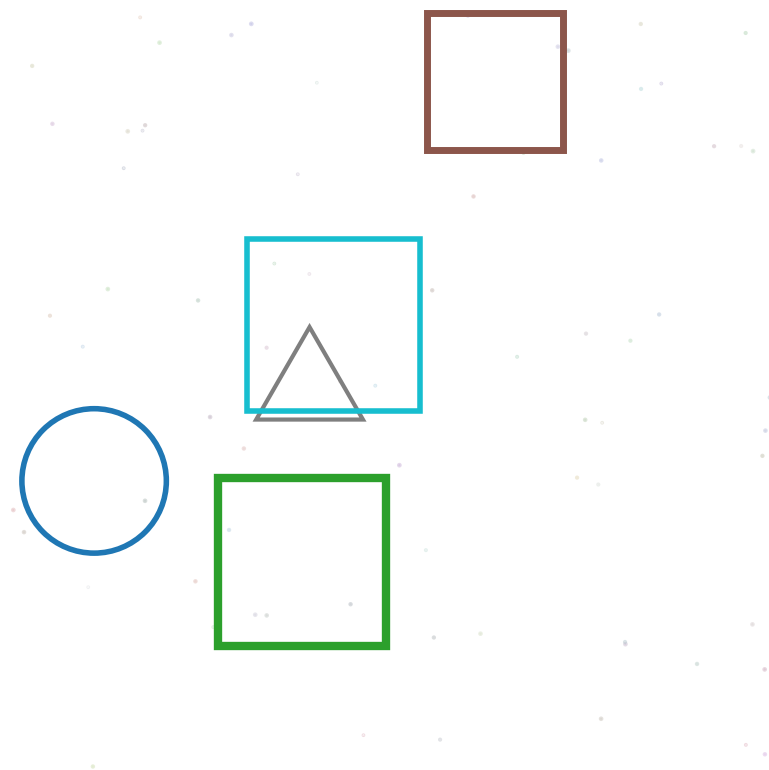[{"shape": "circle", "thickness": 2, "radius": 0.47, "center": [0.122, 0.375]}, {"shape": "square", "thickness": 3, "radius": 0.55, "center": [0.393, 0.27]}, {"shape": "square", "thickness": 2.5, "radius": 0.44, "center": [0.643, 0.894]}, {"shape": "triangle", "thickness": 1.5, "radius": 0.4, "center": [0.402, 0.495]}, {"shape": "square", "thickness": 2, "radius": 0.56, "center": [0.433, 0.578]}]